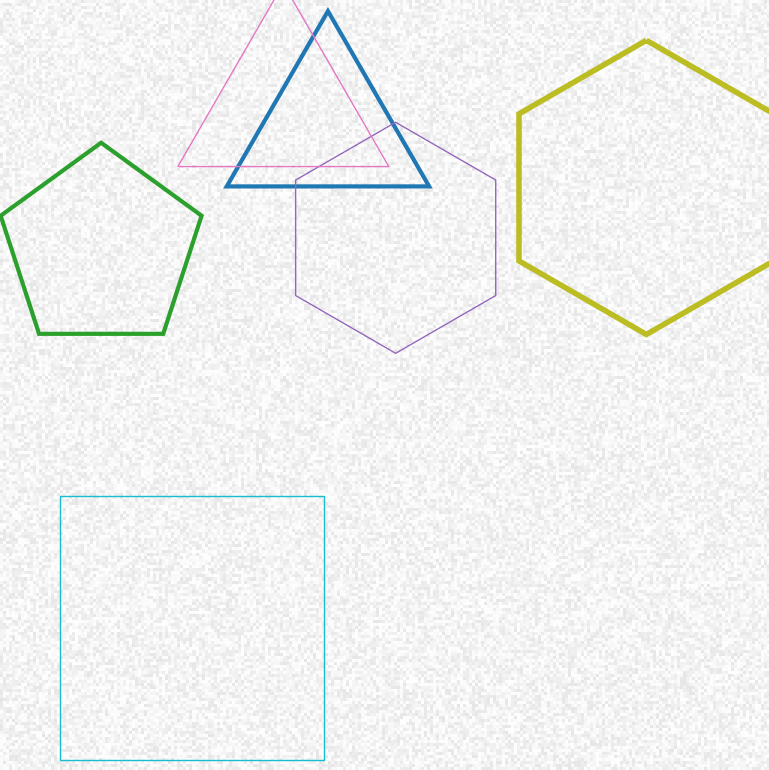[{"shape": "triangle", "thickness": 1.5, "radius": 0.76, "center": [0.426, 0.834]}, {"shape": "pentagon", "thickness": 1.5, "radius": 0.69, "center": [0.131, 0.677]}, {"shape": "hexagon", "thickness": 0.5, "radius": 0.75, "center": [0.514, 0.691]}, {"shape": "triangle", "thickness": 0.5, "radius": 0.79, "center": [0.368, 0.863]}, {"shape": "hexagon", "thickness": 2, "radius": 0.96, "center": [0.839, 0.757]}, {"shape": "square", "thickness": 0.5, "radius": 0.86, "center": [0.25, 0.184]}]